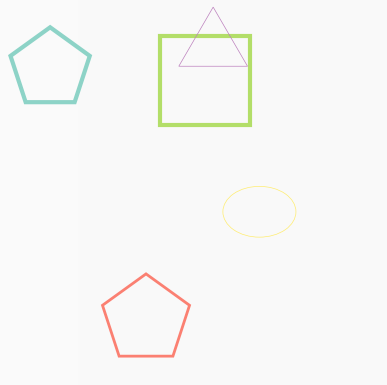[{"shape": "pentagon", "thickness": 3, "radius": 0.54, "center": [0.129, 0.822]}, {"shape": "pentagon", "thickness": 2, "radius": 0.59, "center": [0.377, 0.17]}, {"shape": "square", "thickness": 3, "radius": 0.58, "center": [0.529, 0.79]}, {"shape": "triangle", "thickness": 0.5, "radius": 0.51, "center": [0.55, 0.879]}, {"shape": "oval", "thickness": 0.5, "radius": 0.47, "center": [0.669, 0.45]}]